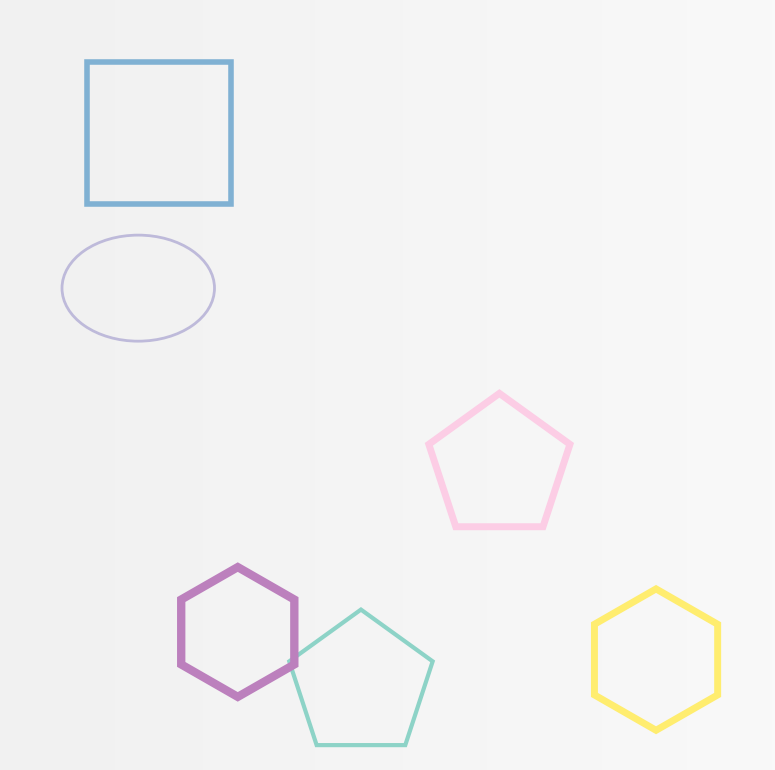[{"shape": "pentagon", "thickness": 1.5, "radius": 0.49, "center": [0.466, 0.111]}, {"shape": "oval", "thickness": 1, "radius": 0.49, "center": [0.178, 0.626]}, {"shape": "square", "thickness": 2, "radius": 0.46, "center": [0.205, 0.827]}, {"shape": "pentagon", "thickness": 2.5, "radius": 0.48, "center": [0.644, 0.393]}, {"shape": "hexagon", "thickness": 3, "radius": 0.42, "center": [0.307, 0.179]}, {"shape": "hexagon", "thickness": 2.5, "radius": 0.46, "center": [0.847, 0.143]}]